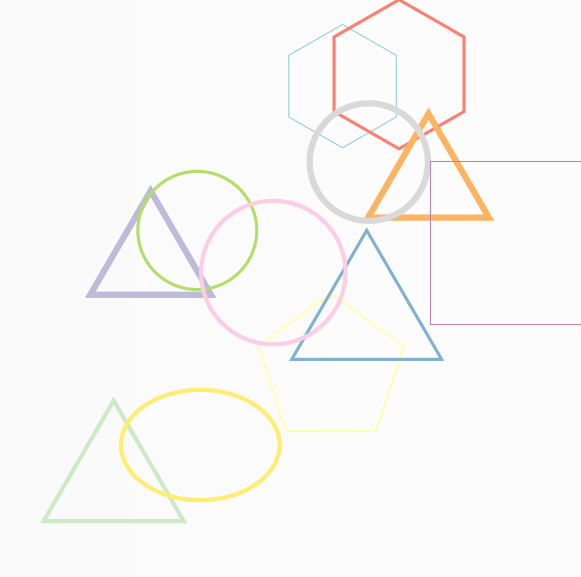[{"shape": "hexagon", "thickness": 0.5, "radius": 0.53, "center": [0.589, 0.85]}, {"shape": "pentagon", "thickness": 1, "radius": 0.66, "center": [0.57, 0.359]}, {"shape": "triangle", "thickness": 3, "radius": 0.6, "center": [0.259, 0.549]}, {"shape": "hexagon", "thickness": 1.5, "radius": 0.65, "center": [0.687, 0.871]}, {"shape": "triangle", "thickness": 1.5, "radius": 0.74, "center": [0.631, 0.451]}, {"shape": "triangle", "thickness": 3, "radius": 0.6, "center": [0.737, 0.682]}, {"shape": "circle", "thickness": 1.5, "radius": 0.51, "center": [0.339, 0.6]}, {"shape": "circle", "thickness": 2, "radius": 0.62, "center": [0.47, 0.527]}, {"shape": "circle", "thickness": 3, "radius": 0.51, "center": [0.635, 0.718]}, {"shape": "square", "thickness": 0.5, "radius": 0.71, "center": [0.881, 0.579]}, {"shape": "triangle", "thickness": 2, "radius": 0.7, "center": [0.196, 0.166]}, {"shape": "oval", "thickness": 2, "radius": 0.68, "center": [0.345, 0.229]}]